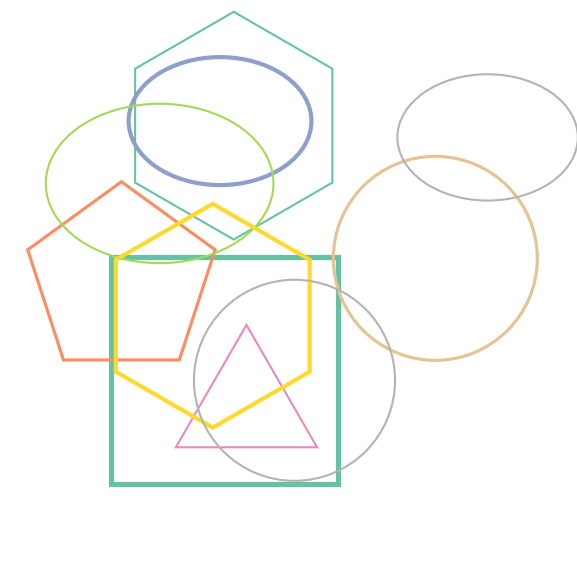[{"shape": "hexagon", "thickness": 1, "radius": 0.99, "center": [0.405, 0.781]}, {"shape": "square", "thickness": 2.5, "radius": 0.98, "center": [0.389, 0.358]}, {"shape": "pentagon", "thickness": 1.5, "radius": 0.85, "center": [0.21, 0.514]}, {"shape": "oval", "thickness": 2, "radius": 0.79, "center": [0.381, 0.789]}, {"shape": "triangle", "thickness": 1, "radius": 0.71, "center": [0.427, 0.295]}, {"shape": "oval", "thickness": 1, "radius": 0.99, "center": [0.276, 0.681]}, {"shape": "hexagon", "thickness": 2, "radius": 0.97, "center": [0.368, 0.452]}, {"shape": "circle", "thickness": 1.5, "radius": 0.88, "center": [0.754, 0.552]}, {"shape": "circle", "thickness": 1, "radius": 0.87, "center": [0.51, 0.341]}, {"shape": "oval", "thickness": 1, "radius": 0.78, "center": [0.844, 0.761]}]